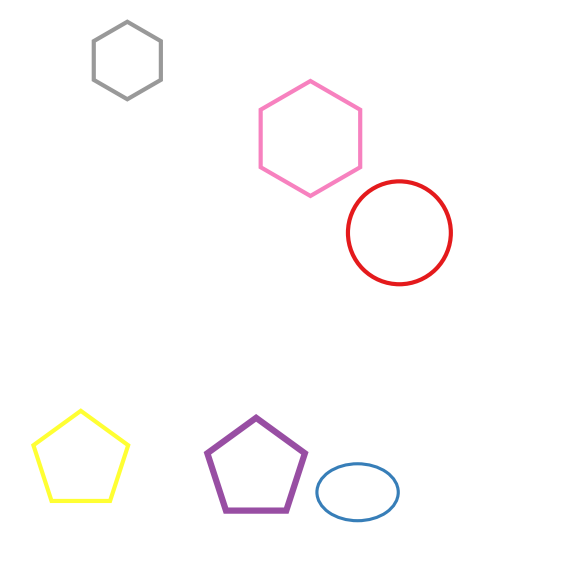[{"shape": "circle", "thickness": 2, "radius": 0.45, "center": [0.692, 0.596]}, {"shape": "oval", "thickness": 1.5, "radius": 0.35, "center": [0.619, 0.147]}, {"shape": "pentagon", "thickness": 3, "radius": 0.44, "center": [0.443, 0.187]}, {"shape": "pentagon", "thickness": 2, "radius": 0.43, "center": [0.14, 0.201]}, {"shape": "hexagon", "thickness": 2, "radius": 0.5, "center": [0.538, 0.759]}, {"shape": "hexagon", "thickness": 2, "radius": 0.34, "center": [0.22, 0.894]}]